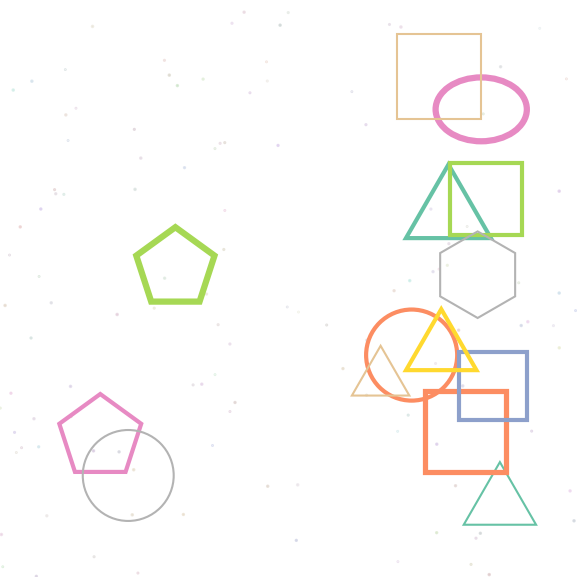[{"shape": "triangle", "thickness": 1, "radius": 0.36, "center": [0.866, 0.127]}, {"shape": "triangle", "thickness": 2, "radius": 0.42, "center": [0.777, 0.629]}, {"shape": "square", "thickness": 2.5, "radius": 0.35, "center": [0.806, 0.252]}, {"shape": "circle", "thickness": 2, "radius": 0.39, "center": [0.713, 0.384]}, {"shape": "square", "thickness": 2, "radius": 0.29, "center": [0.853, 0.331]}, {"shape": "oval", "thickness": 3, "radius": 0.39, "center": [0.833, 0.81]}, {"shape": "pentagon", "thickness": 2, "radius": 0.37, "center": [0.174, 0.242]}, {"shape": "pentagon", "thickness": 3, "radius": 0.36, "center": [0.304, 0.534]}, {"shape": "square", "thickness": 2, "radius": 0.31, "center": [0.842, 0.655]}, {"shape": "triangle", "thickness": 2, "radius": 0.35, "center": [0.764, 0.393]}, {"shape": "triangle", "thickness": 1, "radius": 0.29, "center": [0.659, 0.343]}, {"shape": "square", "thickness": 1, "radius": 0.37, "center": [0.76, 0.867]}, {"shape": "circle", "thickness": 1, "radius": 0.39, "center": [0.222, 0.176]}, {"shape": "hexagon", "thickness": 1, "radius": 0.37, "center": [0.827, 0.523]}]